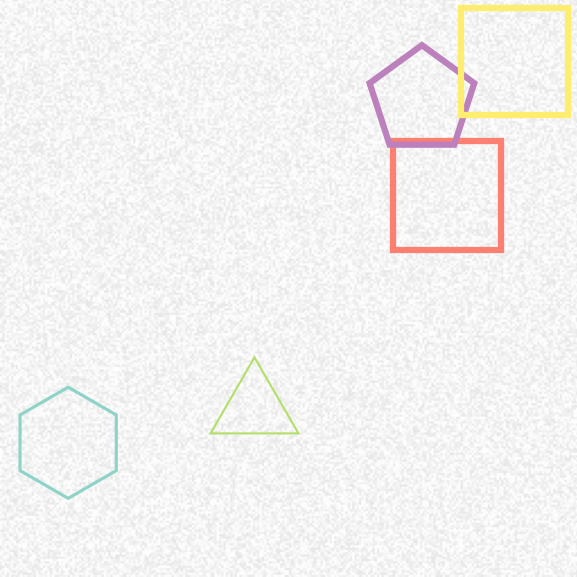[{"shape": "hexagon", "thickness": 1.5, "radius": 0.48, "center": [0.118, 0.232]}, {"shape": "square", "thickness": 3, "radius": 0.47, "center": [0.774, 0.661]}, {"shape": "triangle", "thickness": 1, "radius": 0.44, "center": [0.441, 0.293]}, {"shape": "pentagon", "thickness": 3, "radius": 0.48, "center": [0.731, 0.826]}, {"shape": "square", "thickness": 3, "radius": 0.47, "center": [0.891, 0.893]}]